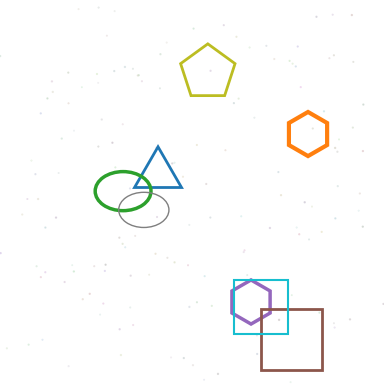[{"shape": "triangle", "thickness": 2, "radius": 0.35, "center": [0.41, 0.548]}, {"shape": "hexagon", "thickness": 3, "radius": 0.29, "center": [0.8, 0.652]}, {"shape": "oval", "thickness": 2.5, "radius": 0.36, "center": [0.32, 0.504]}, {"shape": "hexagon", "thickness": 2.5, "radius": 0.29, "center": [0.652, 0.216]}, {"shape": "square", "thickness": 2, "radius": 0.4, "center": [0.757, 0.119]}, {"shape": "oval", "thickness": 1, "radius": 0.33, "center": [0.374, 0.455]}, {"shape": "pentagon", "thickness": 2, "radius": 0.37, "center": [0.54, 0.812]}, {"shape": "square", "thickness": 1.5, "radius": 0.35, "center": [0.678, 0.203]}]